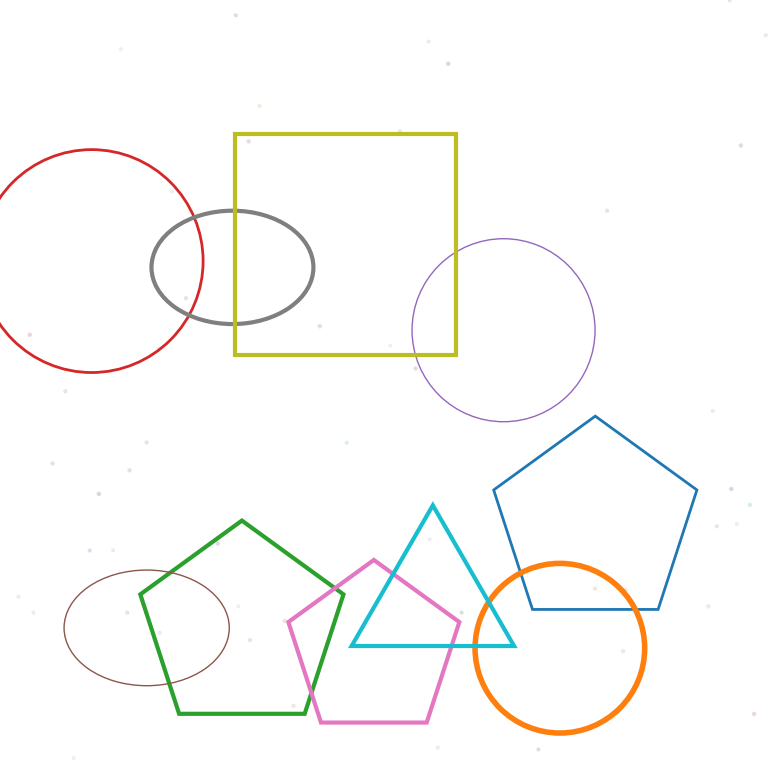[{"shape": "pentagon", "thickness": 1, "radius": 0.69, "center": [0.773, 0.321]}, {"shape": "circle", "thickness": 2, "radius": 0.55, "center": [0.727, 0.158]}, {"shape": "pentagon", "thickness": 1.5, "radius": 0.69, "center": [0.314, 0.185]}, {"shape": "circle", "thickness": 1, "radius": 0.72, "center": [0.119, 0.661]}, {"shape": "circle", "thickness": 0.5, "radius": 0.59, "center": [0.654, 0.571]}, {"shape": "oval", "thickness": 0.5, "radius": 0.54, "center": [0.19, 0.185]}, {"shape": "pentagon", "thickness": 1.5, "radius": 0.58, "center": [0.486, 0.156]}, {"shape": "oval", "thickness": 1.5, "radius": 0.53, "center": [0.302, 0.653]}, {"shape": "square", "thickness": 1.5, "radius": 0.72, "center": [0.448, 0.683]}, {"shape": "triangle", "thickness": 1.5, "radius": 0.61, "center": [0.562, 0.222]}]